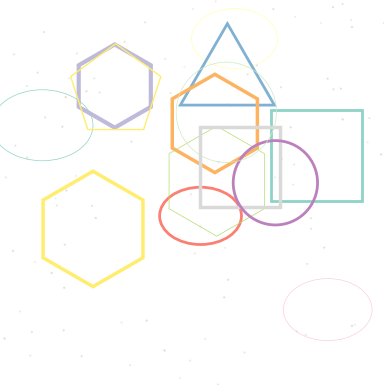[{"shape": "square", "thickness": 2, "radius": 0.59, "center": [0.822, 0.596]}, {"shape": "oval", "thickness": 0.5, "radius": 0.66, "center": [0.11, 0.675]}, {"shape": "oval", "thickness": 0.5, "radius": 0.56, "center": [0.609, 0.9]}, {"shape": "hexagon", "thickness": 3, "radius": 0.54, "center": [0.298, 0.776]}, {"shape": "oval", "thickness": 2, "radius": 0.53, "center": [0.521, 0.439]}, {"shape": "triangle", "thickness": 2, "radius": 0.71, "center": [0.591, 0.798]}, {"shape": "hexagon", "thickness": 2.5, "radius": 0.64, "center": [0.558, 0.679]}, {"shape": "hexagon", "thickness": 0.5, "radius": 0.72, "center": [0.563, 0.529]}, {"shape": "oval", "thickness": 0.5, "radius": 0.58, "center": [0.851, 0.196]}, {"shape": "square", "thickness": 2.5, "radius": 0.52, "center": [0.624, 0.566]}, {"shape": "circle", "thickness": 2, "radius": 0.55, "center": [0.715, 0.525]}, {"shape": "circle", "thickness": 0.5, "radius": 0.65, "center": [0.588, 0.708]}, {"shape": "pentagon", "thickness": 1, "radius": 0.62, "center": [0.301, 0.763]}, {"shape": "hexagon", "thickness": 2.5, "radius": 0.75, "center": [0.242, 0.405]}]